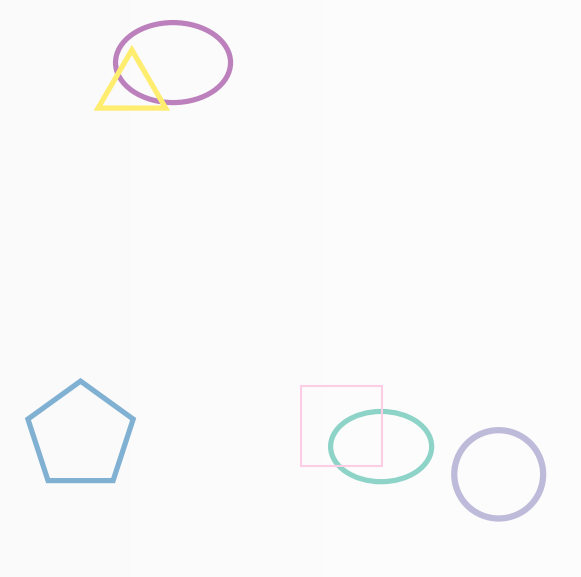[{"shape": "oval", "thickness": 2.5, "radius": 0.43, "center": [0.656, 0.226]}, {"shape": "circle", "thickness": 3, "radius": 0.38, "center": [0.858, 0.178]}, {"shape": "pentagon", "thickness": 2.5, "radius": 0.48, "center": [0.139, 0.244]}, {"shape": "square", "thickness": 1, "radius": 0.34, "center": [0.587, 0.262]}, {"shape": "oval", "thickness": 2.5, "radius": 0.49, "center": [0.298, 0.891]}, {"shape": "triangle", "thickness": 2.5, "radius": 0.34, "center": [0.227, 0.846]}]